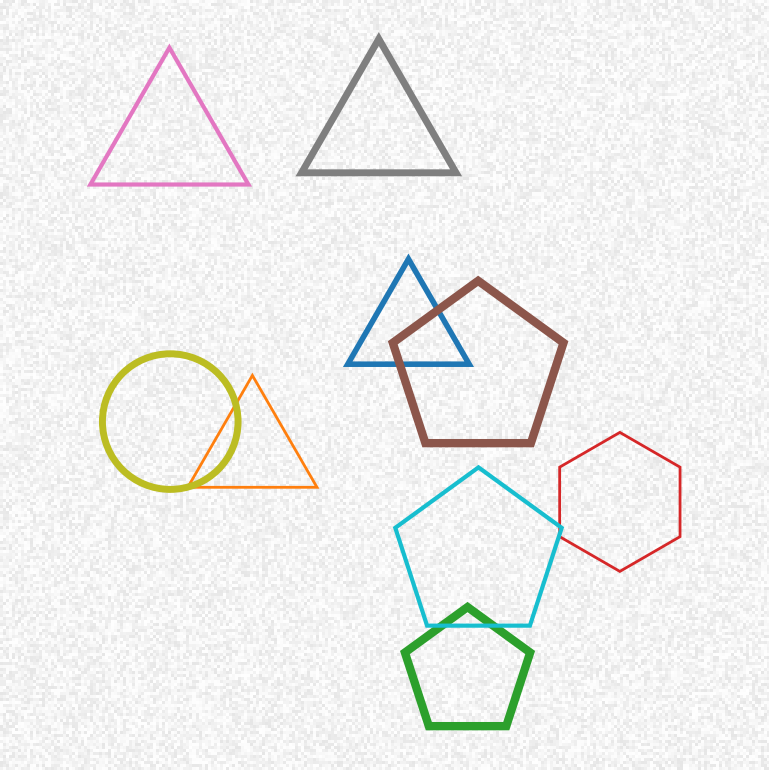[{"shape": "triangle", "thickness": 2, "radius": 0.46, "center": [0.53, 0.573]}, {"shape": "triangle", "thickness": 1, "radius": 0.48, "center": [0.328, 0.416]}, {"shape": "pentagon", "thickness": 3, "radius": 0.43, "center": [0.607, 0.126]}, {"shape": "hexagon", "thickness": 1, "radius": 0.45, "center": [0.805, 0.348]}, {"shape": "pentagon", "thickness": 3, "radius": 0.58, "center": [0.621, 0.519]}, {"shape": "triangle", "thickness": 1.5, "radius": 0.59, "center": [0.22, 0.82]}, {"shape": "triangle", "thickness": 2.5, "radius": 0.58, "center": [0.492, 0.834]}, {"shape": "circle", "thickness": 2.5, "radius": 0.44, "center": [0.221, 0.452]}, {"shape": "pentagon", "thickness": 1.5, "radius": 0.57, "center": [0.621, 0.279]}]